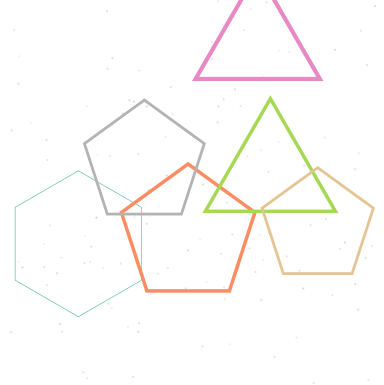[{"shape": "hexagon", "thickness": 0.5, "radius": 0.95, "center": [0.204, 0.367]}, {"shape": "pentagon", "thickness": 2.5, "radius": 0.91, "center": [0.489, 0.392]}, {"shape": "triangle", "thickness": 3, "radius": 0.93, "center": [0.669, 0.888]}, {"shape": "triangle", "thickness": 2.5, "radius": 0.98, "center": [0.702, 0.549]}, {"shape": "pentagon", "thickness": 2, "radius": 0.76, "center": [0.825, 0.412]}, {"shape": "pentagon", "thickness": 2, "radius": 0.82, "center": [0.375, 0.576]}]